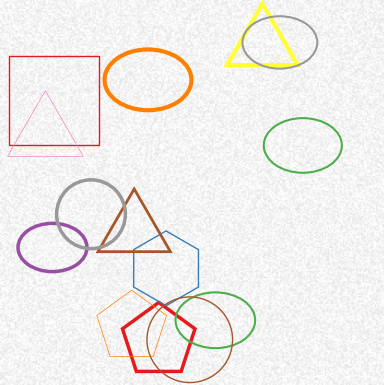[{"shape": "pentagon", "thickness": 2.5, "radius": 0.5, "center": [0.412, 0.115]}, {"shape": "square", "thickness": 1, "radius": 0.58, "center": [0.141, 0.739]}, {"shape": "hexagon", "thickness": 1, "radius": 0.49, "center": [0.431, 0.303]}, {"shape": "oval", "thickness": 1.5, "radius": 0.52, "center": [0.559, 0.168]}, {"shape": "oval", "thickness": 1.5, "radius": 0.51, "center": [0.786, 0.622]}, {"shape": "oval", "thickness": 2.5, "radius": 0.45, "center": [0.136, 0.357]}, {"shape": "pentagon", "thickness": 0.5, "radius": 0.48, "center": [0.342, 0.151]}, {"shape": "oval", "thickness": 3, "radius": 0.56, "center": [0.384, 0.793]}, {"shape": "triangle", "thickness": 3, "radius": 0.53, "center": [0.682, 0.884]}, {"shape": "circle", "thickness": 1, "radius": 0.56, "center": [0.493, 0.118]}, {"shape": "triangle", "thickness": 2, "radius": 0.54, "center": [0.349, 0.401]}, {"shape": "triangle", "thickness": 0.5, "radius": 0.57, "center": [0.118, 0.651]}, {"shape": "oval", "thickness": 1.5, "radius": 0.49, "center": [0.727, 0.89]}, {"shape": "circle", "thickness": 2.5, "radius": 0.45, "center": [0.236, 0.444]}]